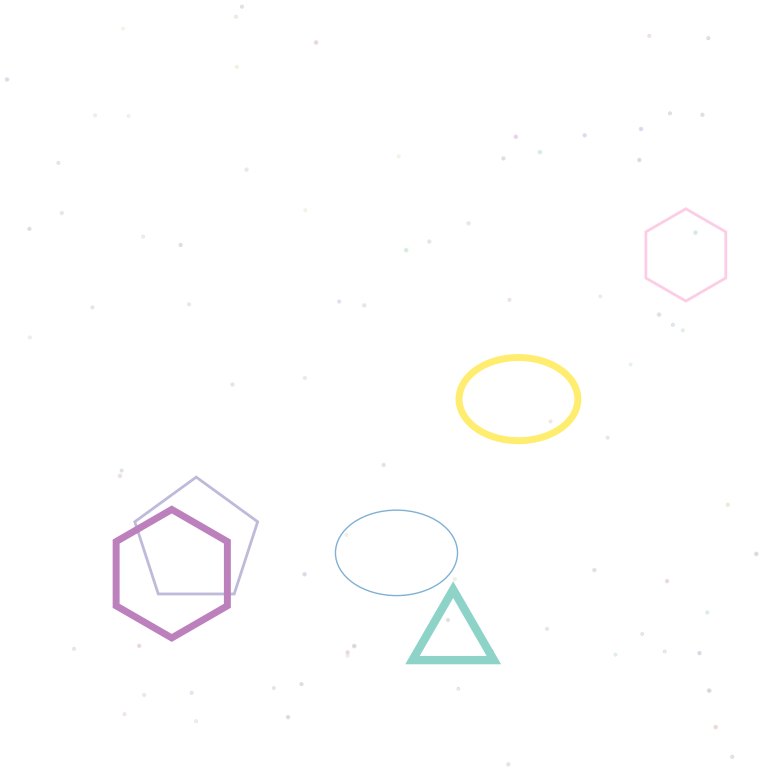[{"shape": "triangle", "thickness": 3, "radius": 0.31, "center": [0.589, 0.173]}, {"shape": "pentagon", "thickness": 1, "radius": 0.42, "center": [0.255, 0.296]}, {"shape": "oval", "thickness": 0.5, "radius": 0.4, "center": [0.515, 0.282]}, {"shape": "hexagon", "thickness": 1, "radius": 0.3, "center": [0.891, 0.669]}, {"shape": "hexagon", "thickness": 2.5, "radius": 0.42, "center": [0.223, 0.255]}, {"shape": "oval", "thickness": 2.5, "radius": 0.39, "center": [0.673, 0.482]}]